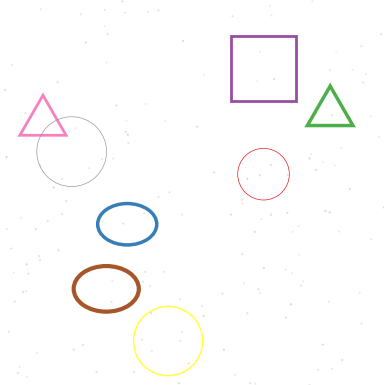[{"shape": "circle", "thickness": 0.5, "radius": 0.34, "center": [0.684, 0.548]}, {"shape": "oval", "thickness": 2.5, "radius": 0.38, "center": [0.33, 0.418]}, {"shape": "triangle", "thickness": 2.5, "radius": 0.34, "center": [0.858, 0.708]}, {"shape": "square", "thickness": 2, "radius": 0.42, "center": [0.684, 0.822]}, {"shape": "circle", "thickness": 1, "radius": 0.45, "center": [0.437, 0.114]}, {"shape": "oval", "thickness": 3, "radius": 0.42, "center": [0.276, 0.25]}, {"shape": "triangle", "thickness": 2, "radius": 0.35, "center": [0.112, 0.683]}, {"shape": "circle", "thickness": 0.5, "radius": 0.45, "center": [0.186, 0.606]}]